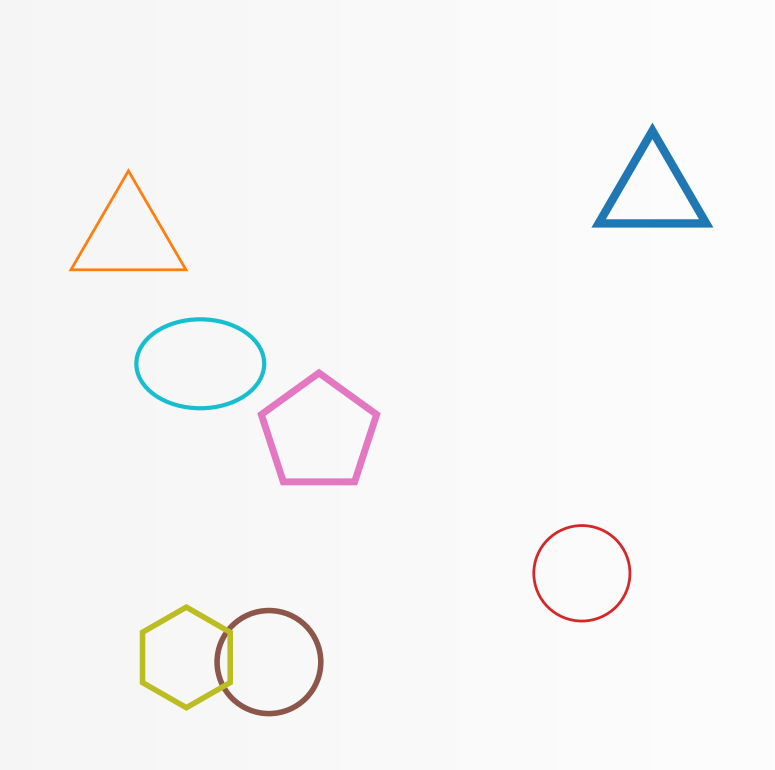[{"shape": "triangle", "thickness": 3, "radius": 0.4, "center": [0.842, 0.75]}, {"shape": "triangle", "thickness": 1, "radius": 0.43, "center": [0.166, 0.692]}, {"shape": "circle", "thickness": 1, "radius": 0.31, "center": [0.751, 0.255]}, {"shape": "circle", "thickness": 2, "radius": 0.33, "center": [0.347, 0.14]}, {"shape": "pentagon", "thickness": 2.5, "radius": 0.39, "center": [0.412, 0.437]}, {"shape": "hexagon", "thickness": 2, "radius": 0.33, "center": [0.24, 0.146]}, {"shape": "oval", "thickness": 1.5, "radius": 0.41, "center": [0.258, 0.528]}]